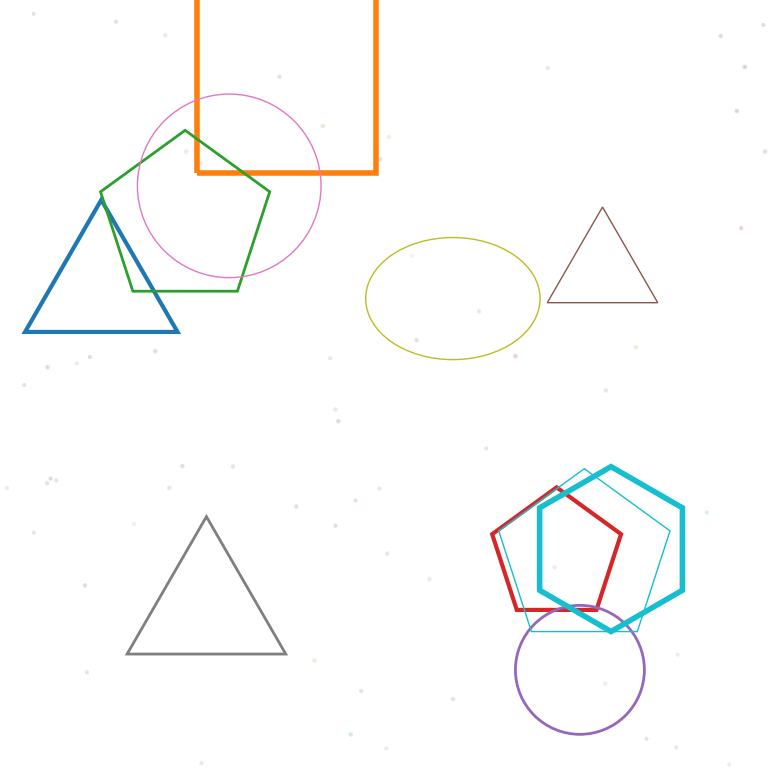[{"shape": "triangle", "thickness": 1.5, "radius": 0.57, "center": [0.132, 0.626]}, {"shape": "square", "thickness": 2, "radius": 0.58, "center": [0.372, 0.892]}, {"shape": "pentagon", "thickness": 1, "radius": 0.58, "center": [0.24, 0.715]}, {"shape": "pentagon", "thickness": 1.5, "radius": 0.44, "center": [0.723, 0.279]}, {"shape": "circle", "thickness": 1, "radius": 0.42, "center": [0.753, 0.13]}, {"shape": "triangle", "thickness": 0.5, "radius": 0.41, "center": [0.782, 0.648]}, {"shape": "circle", "thickness": 0.5, "radius": 0.6, "center": [0.298, 0.759]}, {"shape": "triangle", "thickness": 1, "radius": 0.59, "center": [0.268, 0.21]}, {"shape": "oval", "thickness": 0.5, "radius": 0.57, "center": [0.588, 0.612]}, {"shape": "hexagon", "thickness": 2, "radius": 0.54, "center": [0.794, 0.287]}, {"shape": "pentagon", "thickness": 0.5, "radius": 0.58, "center": [0.759, 0.274]}]